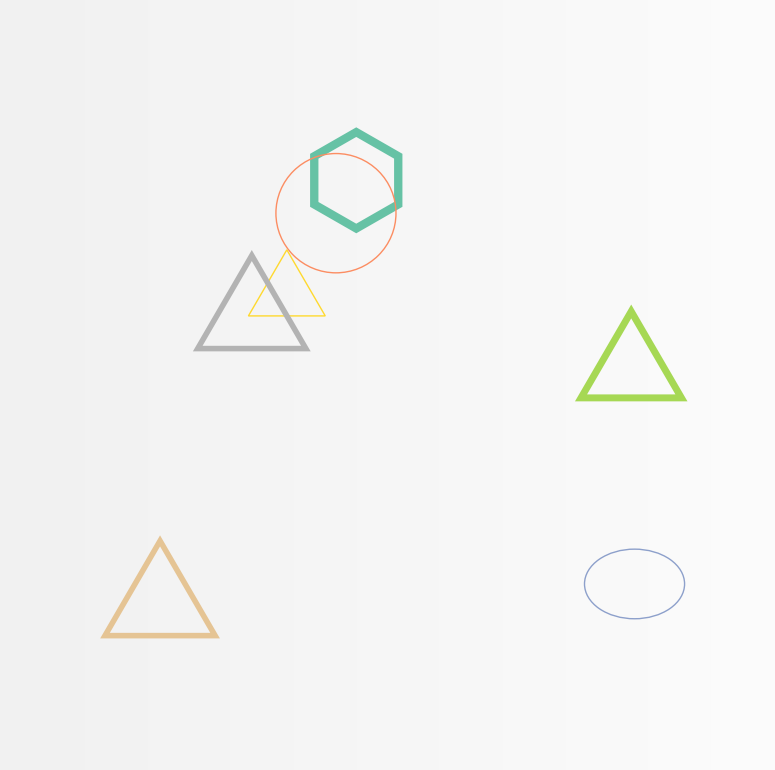[{"shape": "hexagon", "thickness": 3, "radius": 0.31, "center": [0.46, 0.766]}, {"shape": "circle", "thickness": 0.5, "radius": 0.39, "center": [0.433, 0.723]}, {"shape": "oval", "thickness": 0.5, "radius": 0.32, "center": [0.819, 0.242]}, {"shape": "triangle", "thickness": 2.5, "radius": 0.37, "center": [0.814, 0.521]}, {"shape": "triangle", "thickness": 0.5, "radius": 0.29, "center": [0.37, 0.618]}, {"shape": "triangle", "thickness": 2, "radius": 0.41, "center": [0.207, 0.216]}, {"shape": "triangle", "thickness": 2, "radius": 0.4, "center": [0.325, 0.588]}]